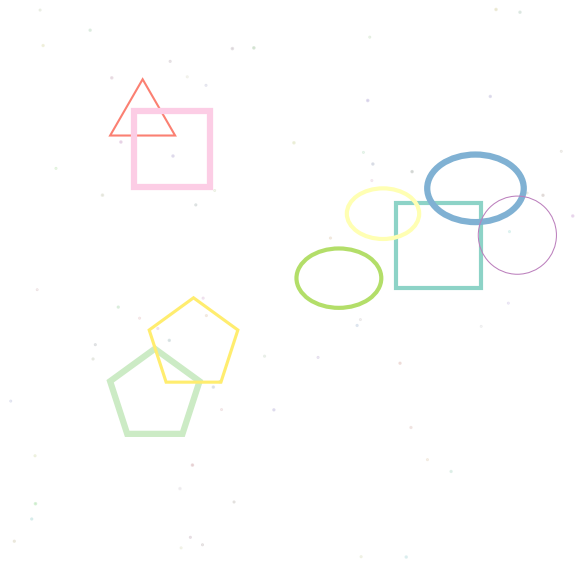[{"shape": "square", "thickness": 2, "radius": 0.37, "center": [0.76, 0.574]}, {"shape": "oval", "thickness": 2, "radius": 0.31, "center": [0.663, 0.629]}, {"shape": "triangle", "thickness": 1, "radius": 0.32, "center": [0.247, 0.797]}, {"shape": "oval", "thickness": 3, "radius": 0.42, "center": [0.823, 0.673]}, {"shape": "oval", "thickness": 2, "radius": 0.37, "center": [0.587, 0.517]}, {"shape": "square", "thickness": 3, "radius": 0.33, "center": [0.297, 0.742]}, {"shape": "circle", "thickness": 0.5, "radius": 0.34, "center": [0.896, 0.592]}, {"shape": "pentagon", "thickness": 3, "radius": 0.41, "center": [0.268, 0.314]}, {"shape": "pentagon", "thickness": 1.5, "radius": 0.4, "center": [0.335, 0.403]}]